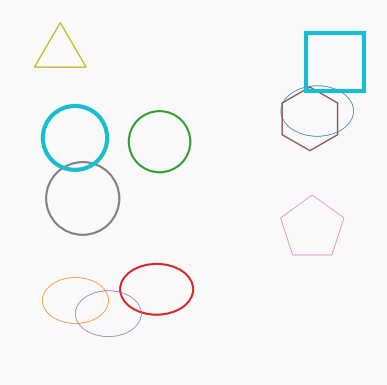[{"shape": "oval", "thickness": 0.5, "radius": 0.47, "center": [0.819, 0.712]}, {"shape": "oval", "thickness": 0.5, "radius": 0.43, "center": [0.195, 0.22]}, {"shape": "circle", "thickness": 1.5, "radius": 0.4, "center": [0.412, 0.632]}, {"shape": "oval", "thickness": 1.5, "radius": 0.47, "center": [0.404, 0.249]}, {"shape": "oval", "thickness": 0.5, "radius": 0.43, "center": [0.28, 0.185]}, {"shape": "hexagon", "thickness": 1, "radius": 0.41, "center": [0.8, 0.691]}, {"shape": "pentagon", "thickness": 0.5, "radius": 0.43, "center": [0.806, 0.407]}, {"shape": "circle", "thickness": 1.5, "radius": 0.47, "center": [0.213, 0.485]}, {"shape": "triangle", "thickness": 1, "radius": 0.39, "center": [0.156, 0.864]}, {"shape": "circle", "thickness": 3, "radius": 0.42, "center": [0.194, 0.642]}, {"shape": "square", "thickness": 3, "radius": 0.37, "center": [0.864, 0.839]}]